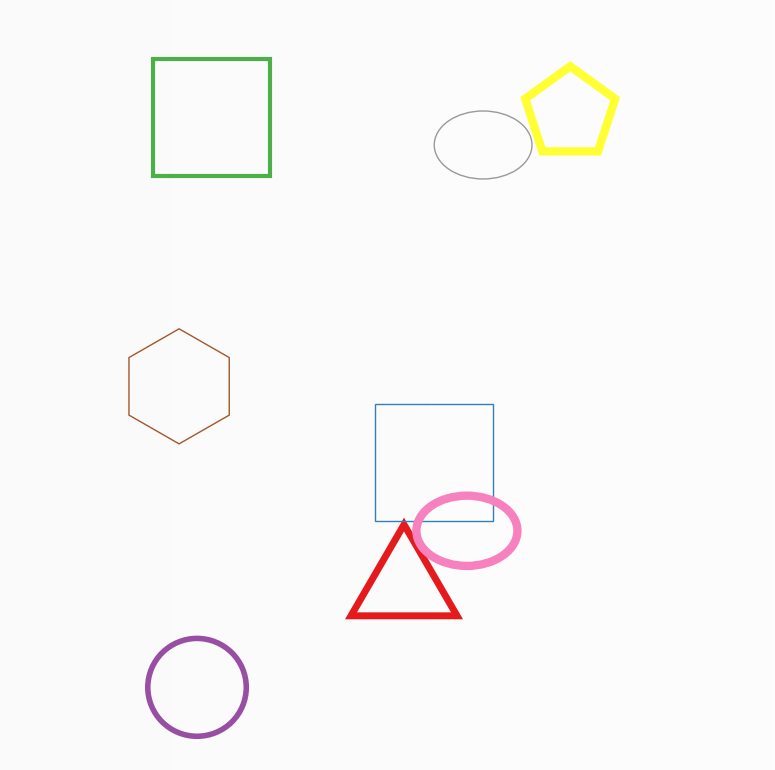[{"shape": "triangle", "thickness": 2.5, "radius": 0.4, "center": [0.521, 0.24]}, {"shape": "square", "thickness": 0.5, "radius": 0.38, "center": [0.56, 0.4]}, {"shape": "square", "thickness": 1.5, "radius": 0.38, "center": [0.273, 0.848]}, {"shape": "circle", "thickness": 2, "radius": 0.32, "center": [0.254, 0.107]}, {"shape": "pentagon", "thickness": 3, "radius": 0.31, "center": [0.736, 0.853]}, {"shape": "hexagon", "thickness": 0.5, "radius": 0.37, "center": [0.231, 0.498]}, {"shape": "oval", "thickness": 3, "radius": 0.33, "center": [0.602, 0.311]}, {"shape": "oval", "thickness": 0.5, "radius": 0.32, "center": [0.623, 0.812]}]